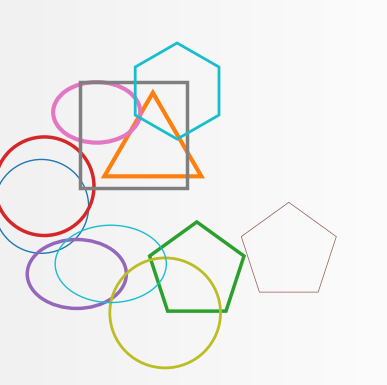[{"shape": "circle", "thickness": 1, "radius": 0.61, "center": [0.107, 0.464]}, {"shape": "triangle", "thickness": 3, "radius": 0.72, "center": [0.394, 0.614]}, {"shape": "pentagon", "thickness": 2.5, "radius": 0.64, "center": [0.508, 0.295]}, {"shape": "circle", "thickness": 2.5, "radius": 0.64, "center": [0.115, 0.516]}, {"shape": "oval", "thickness": 2.5, "radius": 0.64, "center": [0.198, 0.288]}, {"shape": "pentagon", "thickness": 0.5, "radius": 0.64, "center": [0.745, 0.346]}, {"shape": "oval", "thickness": 3, "radius": 0.56, "center": [0.25, 0.708]}, {"shape": "square", "thickness": 2.5, "radius": 0.69, "center": [0.346, 0.649]}, {"shape": "circle", "thickness": 2, "radius": 0.71, "center": [0.426, 0.187]}, {"shape": "hexagon", "thickness": 2, "radius": 0.62, "center": [0.457, 0.764]}, {"shape": "oval", "thickness": 1, "radius": 0.72, "center": [0.286, 0.315]}]